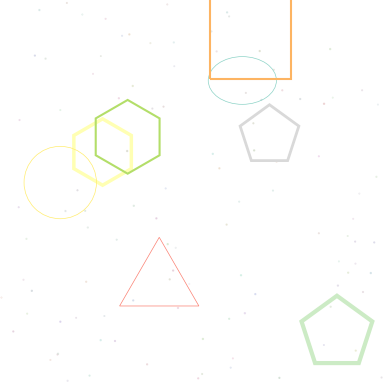[{"shape": "oval", "thickness": 0.5, "radius": 0.44, "center": [0.629, 0.791]}, {"shape": "hexagon", "thickness": 2.5, "radius": 0.43, "center": [0.266, 0.605]}, {"shape": "triangle", "thickness": 0.5, "radius": 0.59, "center": [0.414, 0.265]}, {"shape": "square", "thickness": 1.5, "radius": 0.53, "center": [0.652, 0.899]}, {"shape": "hexagon", "thickness": 1.5, "radius": 0.48, "center": [0.332, 0.645]}, {"shape": "pentagon", "thickness": 2, "radius": 0.4, "center": [0.7, 0.648]}, {"shape": "pentagon", "thickness": 3, "radius": 0.48, "center": [0.875, 0.135]}, {"shape": "circle", "thickness": 0.5, "radius": 0.47, "center": [0.156, 0.526]}]